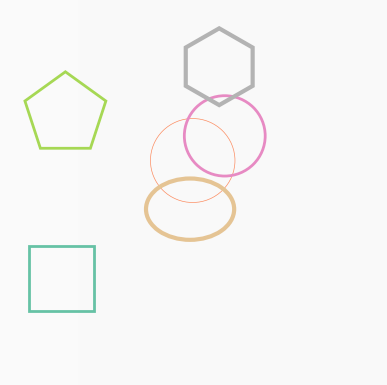[{"shape": "square", "thickness": 2, "radius": 0.42, "center": [0.159, 0.277]}, {"shape": "circle", "thickness": 0.5, "radius": 0.55, "center": [0.497, 0.583]}, {"shape": "circle", "thickness": 2, "radius": 0.52, "center": [0.58, 0.647]}, {"shape": "pentagon", "thickness": 2, "radius": 0.55, "center": [0.169, 0.704]}, {"shape": "oval", "thickness": 3, "radius": 0.57, "center": [0.491, 0.457]}, {"shape": "hexagon", "thickness": 3, "radius": 0.5, "center": [0.566, 0.827]}]